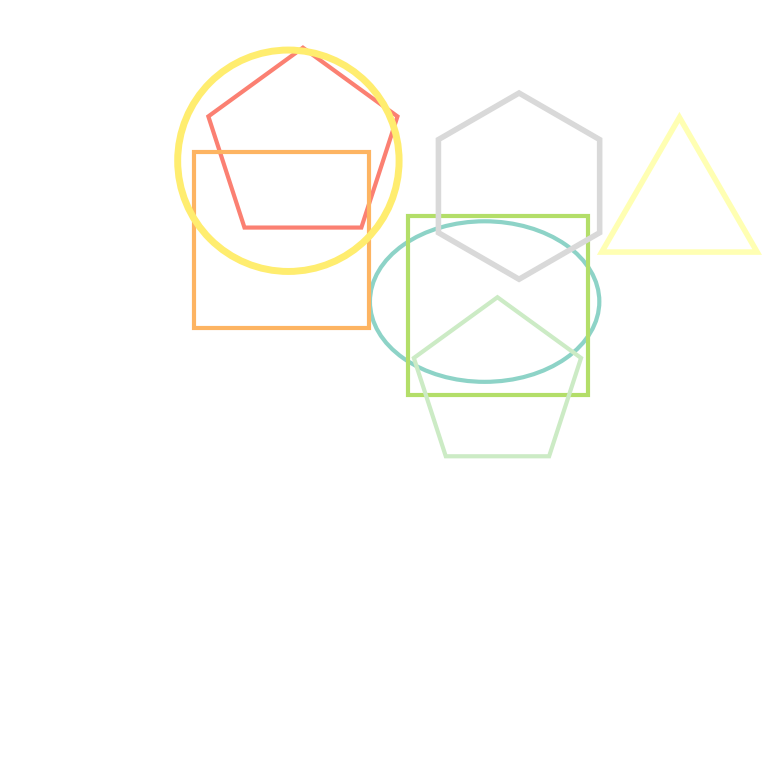[{"shape": "oval", "thickness": 1.5, "radius": 0.74, "center": [0.629, 0.608]}, {"shape": "triangle", "thickness": 2, "radius": 0.58, "center": [0.882, 0.731]}, {"shape": "pentagon", "thickness": 1.5, "radius": 0.65, "center": [0.393, 0.809]}, {"shape": "square", "thickness": 1.5, "radius": 0.57, "center": [0.366, 0.688]}, {"shape": "square", "thickness": 1.5, "radius": 0.58, "center": [0.646, 0.603]}, {"shape": "hexagon", "thickness": 2, "radius": 0.6, "center": [0.674, 0.758]}, {"shape": "pentagon", "thickness": 1.5, "radius": 0.57, "center": [0.646, 0.5]}, {"shape": "circle", "thickness": 2.5, "radius": 0.72, "center": [0.375, 0.791]}]